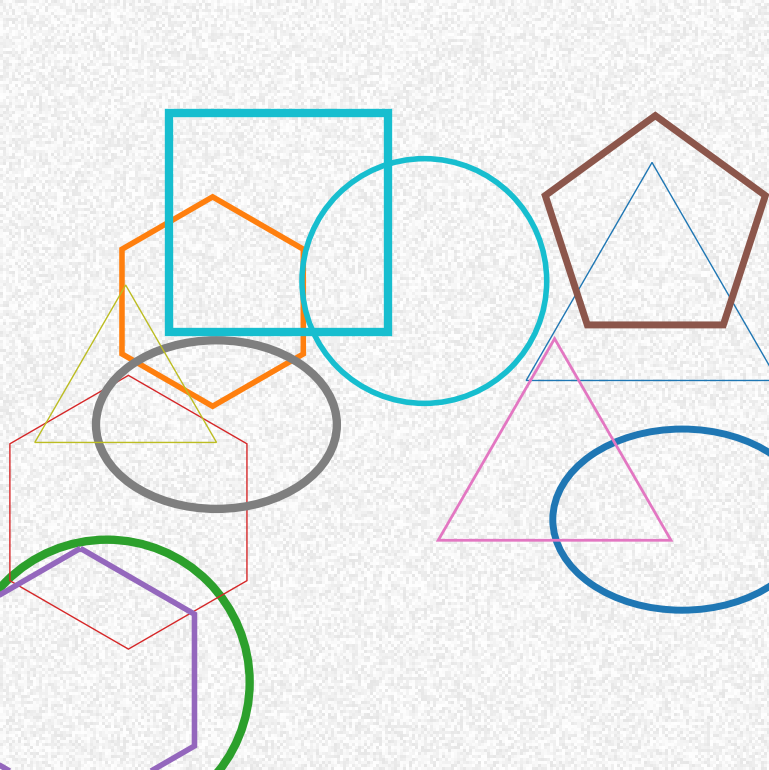[{"shape": "triangle", "thickness": 0.5, "radius": 0.94, "center": [0.847, 0.6]}, {"shape": "oval", "thickness": 2.5, "radius": 0.84, "center": [0.886, 0.325]}, {"shape": "hexagon", "thickness": 2, "radius": 0.68, "center": [0.276, 0.608]}, {"shape": "circle", "thickness": 3, "radius": 0.93, "center": [0.139, 0.114]}, {"shape": "hexagon", "thickness": 0.5, "radius": 0.89, "center": [0.167, 0.335]}, {"shape": "hexagon", "thickness": 2, "radius": 0.86, "center": [0.104, 0.117]}, {"shape": "pentagon", "thickness": 2.5, "radius": 0.75, "center": [0.851, 0.7]}, {"shape": "triangle", "thickness": 1, "radius": 0.87, "center": [0.72, 0.386]}, {"shape": "oval", "thickness": 3, "radius": 0.78, "center": [0.281, 0.449]}, {"shape": "triangle", "thickness": 0.5, "radius": 0.68, "center": [0.163, 0.494]}, {"shape": "circle", "thickness": 2, "radius": 0.79, "center": [0.551, 0.635]}, {"shape": "square", "thickness": 3, "radius": 0.71, "center": [0.362, 0.711]}]